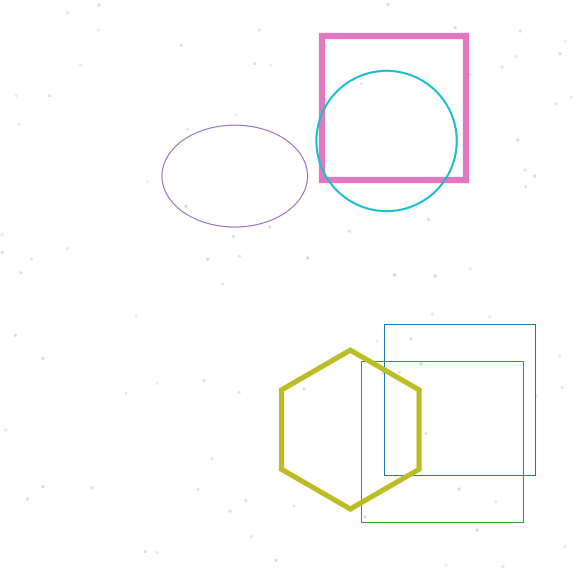[{"shape": "square", "thickness": 0.5, "radius": 0.65, "center": [0.796, 0.308]}, {"shape": "square", "thickness": 0.5, "radius": 0.7, "center": [0.765, 0.235]}, {"shape": "oval", "thickness": 0.5, "radius": 0.63, "center": [0.406, 0.694]}, {"shape": "square", "thickness": 3, "radius": 0.62, "center": [0.682, 0.812]}, {"shape": "hexagon", "thickness": 2.5, "radius": 0.69, "center": [0.607, 0.255]}, {"shape": "circle", "thickness": 1, "radius": 0.61, "center": [0.669, 0.755]}]